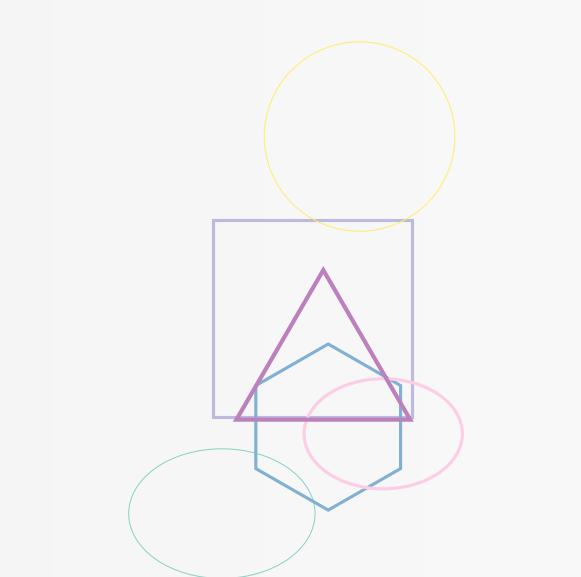[{"shape": "oval", "thickness": 0.5, "radius": 0.8, "center": [0.382, 0.11]}, {"shape": "square", "thickness": 1.5, "radius": 0.85, "center": [0.538, 0.448]}, {"shape": "hexagon", "thickness": 1.5, "radius": 0.72, "center": [0.565, 0.26]}, {"shape": "oval", "thickness": 1.5, "radius": 0.68, "center": [0.659, 0.248]}, {"shape": "triangle", "thickness": 2, "radius": 0.86, "center": [0.556, 0.359]}, {"shape": "circle", "thickness": 0.5, "radius": 0.82, "center": [0.619, 0.763]}]